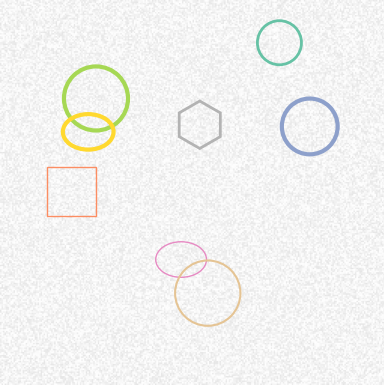[{"shape": "circle", "thickness": 2, "radius": 0.29, "center": [0.726, 0.889]}, {"shape": "square", "thickness": 1, "radius": 0.32, "center": [0.187, 0.503]}, {"shape": "circle", "thickness": 3, "radius": 0.36, "center": [0.805, 0.672]}, {"shape": "oval", "thickness": 1, "radius": 0.33, "center": [0.47, 0.326]}, {"shape": "circle", "thickness": 3, "radius": 0.42, "center": [0.249, 0.744]}, {"shape": "oval", "thickness": 3, "radius": 0.33, "center": [0.229, 0.657]}, {"shape": "circle", "thickness": 1.5, "radius": 0.42, "center": [0.54, 0.239]}, {"shape": "hexagon", "thickness": 2, "radius": 0.31, "center": [0.519, 0.676]}]